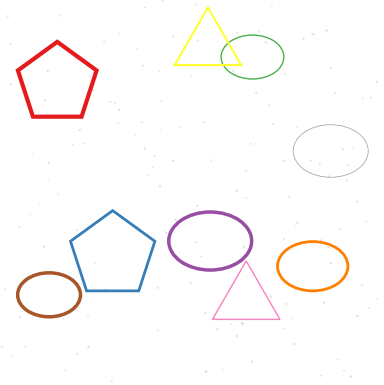[{"shape": "pentagon", "thickness": 3, "radius": 0.54, "center": [0.149, 0.784]}, {"shape": "pentagon", "thickness": 2, "radius": 0.58, "center": [0.293, 0.338]}, {"shape": "oval", "thickness": 1, "radius": 0.41, "center": [0.656, 0.852]}, {"shape": "oval", "thickness": 2.5, "radius": 0.54, "center": [0.546, 0.374]}, {"shape": "oval", "thickness": 2, "radius": 0.46, "center": [0.812, 0.308]}, {"shape": "triangle", "thickness": 1.5, "radius": 0.5, "center": [0.54, 0.881]}, {"shape": "oval", "thickness": 2.5, "radius": 0.41, "center": [0.127, 0.234]}, {"shape": "triangle", "thickness": 1, "radius": 0.51, "center": [0.639, 0.221]}, {"shape": "oval", "thickness": 0.5, "radius": 0.49, "center": [0.859, 0.608]}]